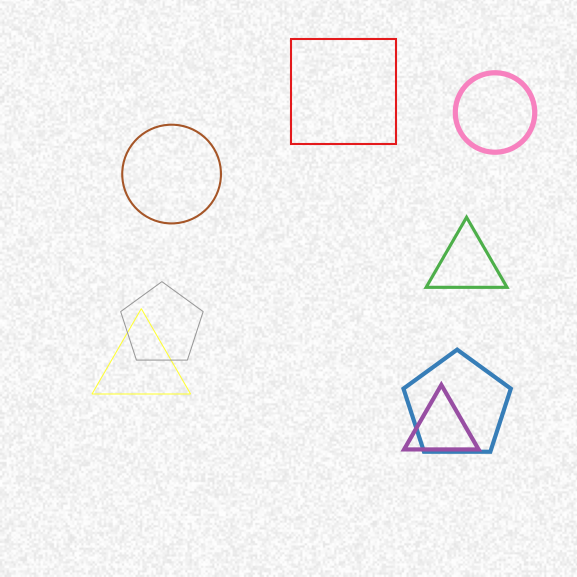[{"shape": "square", "thickness": 1, "radius": 0.45, "center": [0.594, 0.84]}, {"shape": "pentagon", "thickness": 2, "radius": 0.49, "center": [0.792, 0.296]}, {"shape": "triangle", "thickness": 1.5, "radius": 0.4, "center": [0.808, 0.542]}, {"shape": "triangle", "thickness": 2, "radius": 0.37, "center": [0.764, 0.258]}, {"shape": "triangle", "thickness": 0.5, "radius": 0.49, "center": [0.245, 0.366]}, {"shape": "circle", "thickness": 1, "radius": 0.43, "center": [0.297, 0.698]}, {"shape": "circle", "thickness": 2.5, "radius": 0.34, "center": [0.857, 0.804]}, {"shape": "pentagon", "thickness": 0.5, "radius": 0.38, "center": [0.28, 0.436]}]